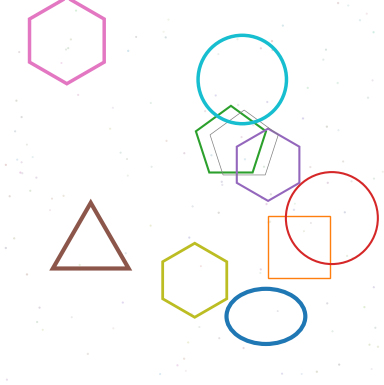[{"shape": "oval", "thickness": 3, "radius": 0.51, "center": [0.691, 0.178]}, {"shape": "square", "thickness": 1, "radius": 0.4, "center": [0.776, 0.359]}, {"shape": "pentagon", "thickness": 1.5, "radius": 0.48, "center": [0.6, 0.629]}, {"shape": "circle", "thickness": 1.5, "radius": 0.6, "center": [0.862, 0.434]}, {"shape": "hexagon", "thickness": 1.5, "radius": 0.47, "center": [0.696, 0.572]}, {"shape": "triangle", "thickness": 3, "radius": 0.57, "center": [0.236, 0.359]}, {"shape": "hexagon", "thickness": 2.5, "radius": 0.56, "center": [0.174, 0.895]}, {"shape": "pentagon", "thickness": 0.5, "radius": 0.47, "center": [0.634, 0.621]}, {"shape": "hexagon", "thickness": 2, "radius": 0.48, "center": [0.506, 0.272]}, {"shape": "circle", "thickness": 2.5, "radius": 0.57, "center": [0.629, 0.793]}]